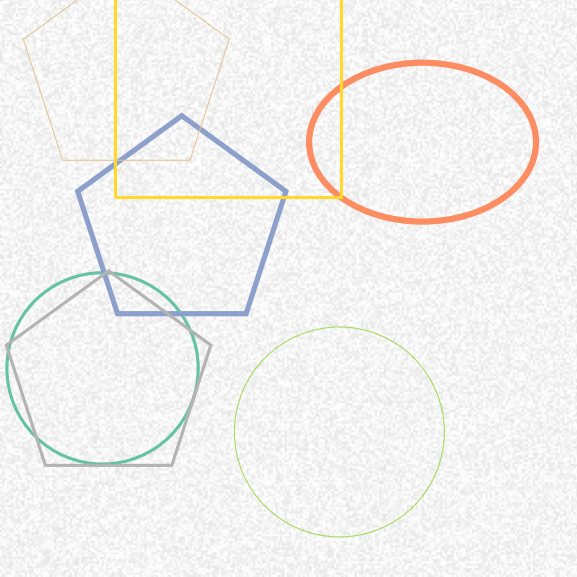[{"shape": "circle", "thickness": 1.5, "radius": 0.83, "center": [0.178, 0.361]}, {"shape": "oval", "thickness": 3, "radius": 0.98, "center": [0.732, 0.753]}, {"shape": "pentagon", "thickness": 2.5, "radius": 0.95, "center": [0.315, 0.609]}, {"shape": "circle", "thickness": 0.5, "radius": 0.91, "center": [0.588, 0.251]}, {"shape": "square", "thickness": 1.5, "radius": 0.98, "center": [0.395, 0.854]}, {"shape": "pentagon", "thickness": 0.5, "radius": 0.94, "center": [0.219, 0.873]}, {"shape": "pentagon", "thickness": 1.5, "radius": 0.93, "center": [0.188, 0.344]}]